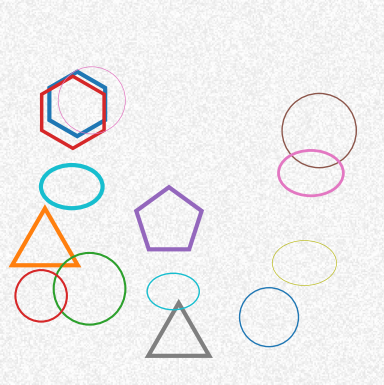[{"shape": "hexagon", "thickness": 3, "radius": 0.42, "center": [0.201, 0.73]}, {"shape": "circle", "thickness": 1, "radius": 0.38, "center": [0.699, 0.176]}, {"shape": "triangle", "thickness": 3, "radius": 0.49, "center": [0.117, 0.36]}, {"shape": "circle", "thickness": 1.5, "radius": 0.47, "center": [0.233, 0.25]}, {"shape": "circle", "thickness": 1.5, "radius": 0.33, "center": [0.107, 0.232]}, {"shape": "hexagon", "thickness": 2.5, "radius": 0.47, "center": [0.189, 0.708]}, {"shape": "pentagon", "thickness": 3, "radius": 0.45, "center": [0.439, 0.425]}, {"shape": "circle", "thickness": 1, "radius": 0.48, "center": [0.829, 0.661]}, {"shape": "oval", "thickness": 2, "radius": 0.42, "center": [0.808, 0.55]}, {"shape": "circle", "thickness": 0.5, "radius": 0.44, "center": [0.238, 0.739]}, {"shape": "triangle", "thickness": 3, "radius": 0.46, "center": [0.464, 0.122]}, {"shape": "oval", "thickness": 0.5, "radius": 0.42, "center": [0.791, 0.317]}, {"shape": "oval", "thickness": 3, "radius": 0.4, "center": [0.186, 0.515]}, {"shape": "oval", "thickness": 1, "radius": 0.34, "center": [0.45, 0.243]}]